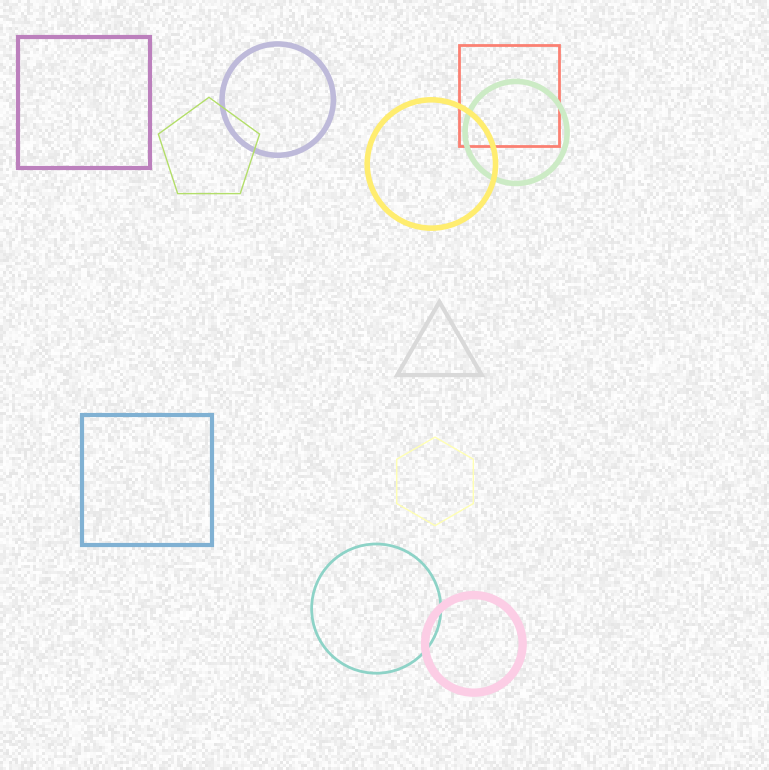[{"shape": "circle", "thickness": 1, "radius": 0.42, "center": [0.489, 0.21]}, {"shape": "hexagon", "thickness": 0.5, "radius": 0.29, "center": [0.565, 0.375]}, {"shape": "circle", "thickness": 2, "radius": 0.36, "center": [0.361, 0.871]}, {"shape": "square", "thickness": 1, "radius": 0.33, "center": [0.661, 0.876]}, {"shape": "square", "thickness": 1.5, "radius": 0.42, "center": [0.191, 0.376]}, {"shape": "pentagon", "thickness": 0.5, "radius": 0.35, "center": [0.271, 0.804]}, {"shape": "circle", "thickness": 3, "radius": 0.32, "center": [0.615, 0.164]}, {"shape": "triangle", "thickness": 1.5, "radius": 0.32, "center": [0.571, 0.545]}, {"shape": "square", "thickness": 1.5, "radius": 0.43, "center": [0.109, 0.867]}, {"shape": "circle", "thickness": 2, "radius": 0.33, "center": [0.67, 0.828]}, {"shape": "circle", "thickness": 2, "radius": 0.42, "center": [0.56, 0.787]}]